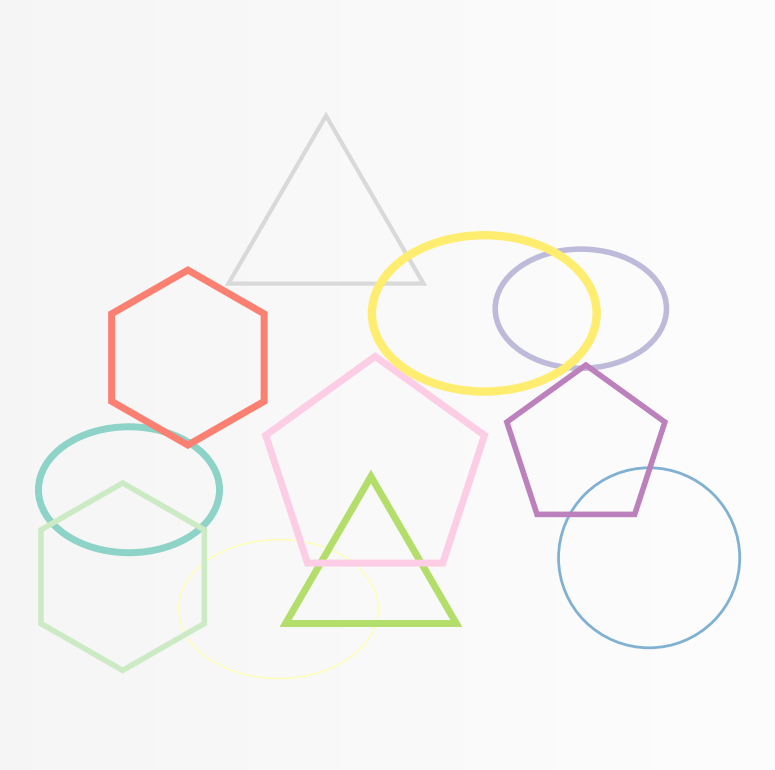[{"shape": "oval", "thickness": 2.5, "radius": 0.58, "center": [0.166, 0.364]}, {"shape": "oval", "thickness": 0.5, "radius": 0.64, "center": [0.359, 0.209]}, {"shape": "oval", "thickness": 2, "radius": 0.55, "center": [0.749, 0.599]}, {"shape": "hexagon", "thickness": 2.5, "radius": 0.57, "center": [0.242, 0.536]}, {"shape": "circle", "thickness": 1, "radius": 0.58, "center": [0.838, 0.276]}, {"shape": "triangle", "thickness": 2.5, "radius": 0.64, "center": [0.479, 0.254]}, {"shape": "pentagon", "thickness": 2.5, "radius": 0.74, "center": [0.484, 0.389]}, {"shape": "triangle", "thickness": 1.5, "radius": 0.73, "center": [0.421, 0.704]}, {"shape": "pentagon", "thickness": 2, "radius": 0.54, "center": [0.756, 0.419]}, {"shape": "hexagon", "thickness": 2, "radius": 0.61, "center": [0.158, 0.251]}, {"shape": "oval", "thickness": 3, "radius": 0.73, "center": [0.625, 0.593]}]